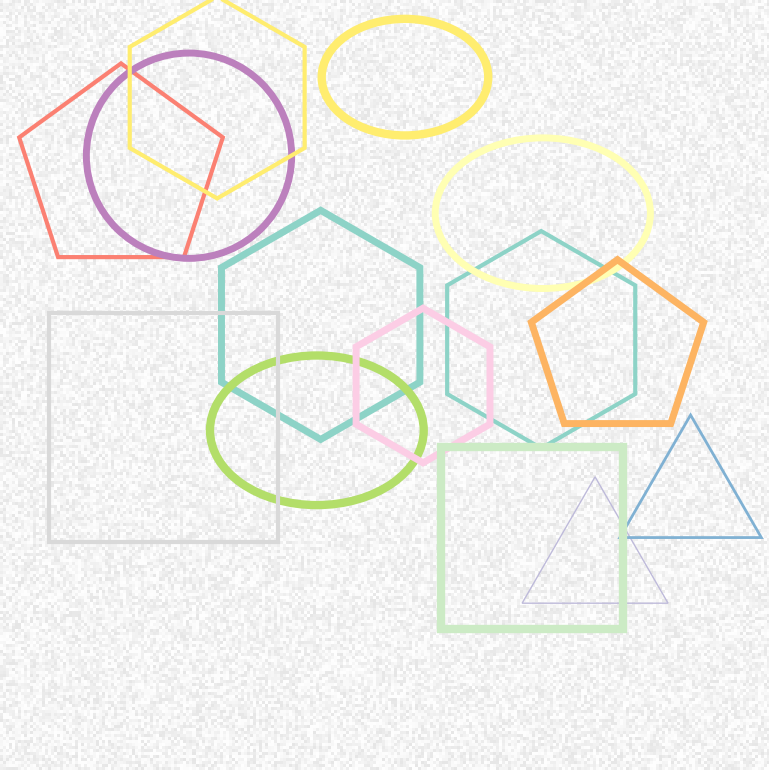[{"shape": "hexagon", "thickness": 2.5, "radius": 0.74, "center": [0.416, 0.578]}, {"shape": "hexagon", "thickness": 1.5, "radius": 0.71, "center": [0.703, 0.559]}, {"shape": "oval", "thickness": 2.5, "radius": 0.7, "center": [0.705, 0.723]}, {"shape": "triangle", "thickness": 0.5, "radius": 0.55, "center": [0.773, 0.271]}, {"shape": "pentagon", "thickness": 1.5, "radius": 0.7, "center": [0.157, 0.779]}, {"shape": "triangle", "thickness": 1, "radius": 0.53, "center": [0.897, 0.355]}, {"shape": "pentagon", "thickness": 2.5, "radius": 0.59, "center": [0.802, 0.545]}, {"shape": "oval", "thickness": 3, "radius": 0.69, "center": [0.412, 0.441]}, {"shape": "hexagon", "thickness": 2.5, "radius": 0.5, "center": [0.549, 0.499]}, {"shape": "square", "thickness": 1.5, "radius": 0.74, "center": [0.212, 0.445]}, {"shape": "circle", "thickness": 2.5, "radius": 0.67, "center": [0.245, 0.798]}, {"shape": "square", "thickness": 3, "radius": 0.59, "center": [0.691, 0.301]}, {"shape": "hexagon", "thickness": 1.5, "radius": 0.66, "center": [0.282, 0.873]}, {"shape": "oval", "thickness": 3, "radius": 0.54, "center": [0.526, 0.9]}]